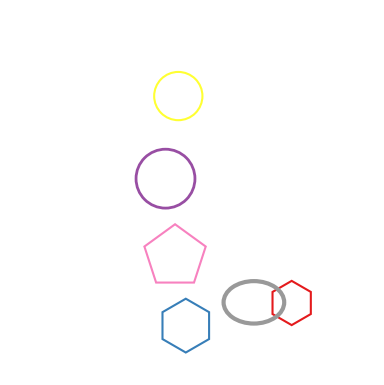[{"shape": "hexagon", "thickness": 1.5, "radius": 0.29, "center": [0.758, 0.213]}, {"shape": "hexagon", "thickness": 1.5, "radius": 0.35, "center": [0.483, 0.154]}, {"shape": "circle", "thickness": 2, "radius": 0.38, "center": [0.43, 0.536]}, {"shape": "circle", "thickness": 1.5, "radius": 0.31, "center": [0.463, 0.751]}, {"shape": "pentagon", "thickness": 1.5, "radius": 0.42, "center": [0.455, 0.334]}, {"shape": "oval", "thickness": 3, "radius": 0.39, "center": [0.659, 0.215]}]